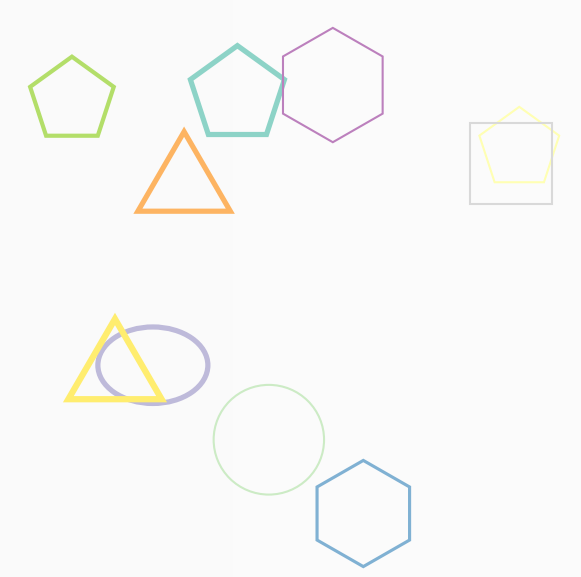[{"shape": "pentagon", "thickness": 2.5, "radius": 0.43, "center": [0.408, 0.835]}, {"shape": "pentagon", "thickness": 1, "radius": 0.36, "center": [0.893, 0.742]}, {"shape": "oval", "thickness": 2.5, "radius": 0.47, "center": [0.263, 0.367]}, {"shape": "hexagon", "thickness": 1.5, "radius": 0.46, "center": [0.625, 0.11]}, {"shape": "triangle", "thickness": 2.5, "radius": 0.46, "center": [0.317, 0.679]}, {"shape": "pentagon", "thickness": 2, "radius": 0.38, "center": [0.124, 0.825]}, {"shape": "square", "thickness": 1, "radius": 0.35, "center": [0.879, 0.716]}, {"shape": "hexagon", "thickness": 1, "radius": 0.49, "center": [0.573, 0.852]}, {"shape": "circle", "thickness": 1, "radius": 0.47, "center": [0.463, 0.238]}, {"shape": "triangle", "thickness": 3, "radius": 0.46, "center": [0.198, 0.354]}]